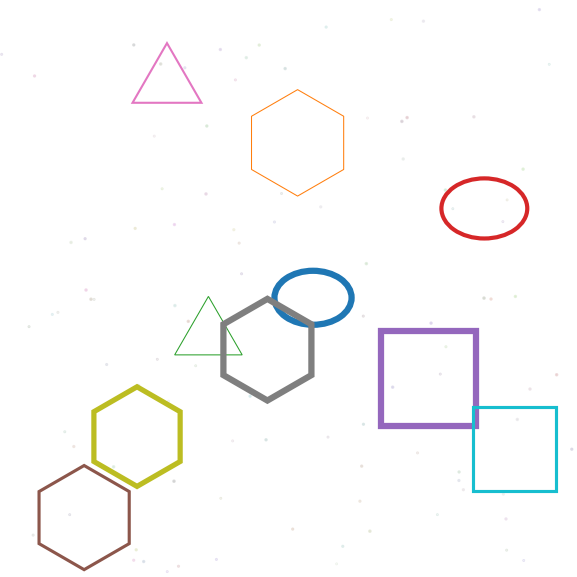[{"shape": "oval", "thickness": 3, "radius": 0.33, "center": [0.542, 0.484]}, {"shape": "hexagon", "thickness": 0.5, "radius": 0.46, "center": [0.515, 0.752]}, {"shape": "triangle", "thickness": 0.5, "radius": 0.34, "center": [0.361, 0.418]}, {"shape": "oval", "thickness": 2, "radius": 0.37, "center": [0.839, 0.638]}, {"shape": "square", "thickness": 3, "radius": 0.41, "center": [0.741, 0.344]}, {"shape": "hexagon", "thickness": 1.5, "radius": 0.45, "center": [0.146, 0.103]}, {"shape": "triangle", "thickness": 1, "radius": 0.34, "center": [0.289, 0.856]}, {"shape": "hexagon", "thickness": 3, "radius": 0.44, "center": [0.463, 0.394]}, {"shape": "hexagon", "thickness": 2.5, "radius": 0.43, "center": [0.237, 0.243]}, {"shape": "square", "thickness": 1.5, "radius": 0.36, "center": [0.891, 0.222]}]